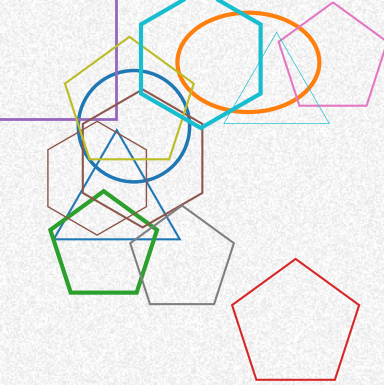[{"shape": "circle", "thickness": 2.5, "radius": 0.72, "center": [0.348, 0.672]}, {"shape": "triangle", "thickness": 1.5, "radius": 0.95, "center": [0.303, 0.473]}, {"shape": "oval", "thickness": 3, "radius": 0.92, "center": [0.645, 0.838]}, {"shape": "pentagon", "thickness": 3, "radius": 0.73, "center": [0.269, 0.358]}, {"shape": "pentagon", "thickness": 1.5, "radius": 0.87, "center": [0.768, 0.154]}, {"shape": "square", "thickness": 2, "radius": 0.93, "center": [0.115, 0.878]}, {"shape": "hexagon", "thickness": 1.5, "radius": 0.9, "center": [0.37, 0.589]}, {"shape": "hexagon", "thickness": 1, "radius": 0.74, "center": [0.252, 0.537]}, {"shape": "pentagon", "thickness": 1.5, "radius": 0.74, "center": [0.865, 0.845]}, {"shape": "pentagon", "thickness": 1.5, "radius": 0.71, "center": [0.473, 0.325]}, {"shape": "pentagon", "thickness": 1.5, "radius": 0.88, "center": [0.336, 0.729]}, {"shape": "hexagon", "thickness": 3, "radius": 0.9, "center": [0.522, 0.847]}, {"shape": "triangle", "thickness": 0.5, "radius": 0.79, "center": [0.718, 0.758]}]